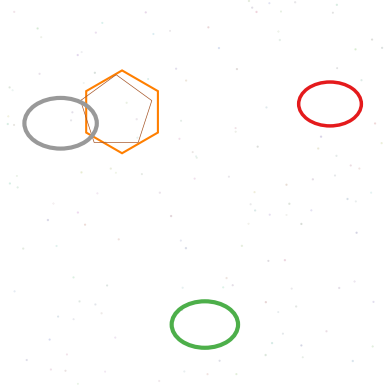[{"shape": "oval", "thickness": 2.5, "radius": 0.41, "center": [0.857, 0.73]}, {"shape": "oval", "thickness": 3, "radius": 0.43, "center": [0.532, 0.157]}, {"shape": "hexagon", "thickness": 1.5, "radius": 0.54, "center": [0.317, 0.71]}, {"shape": "pentagon", "thickness": 0.5, "radius": 0.49, "center": [0.302, 0.709]}, {"shape": "oval", "thickness": 3, "radius": 0.47, "center": [0.157, 0.68]}]